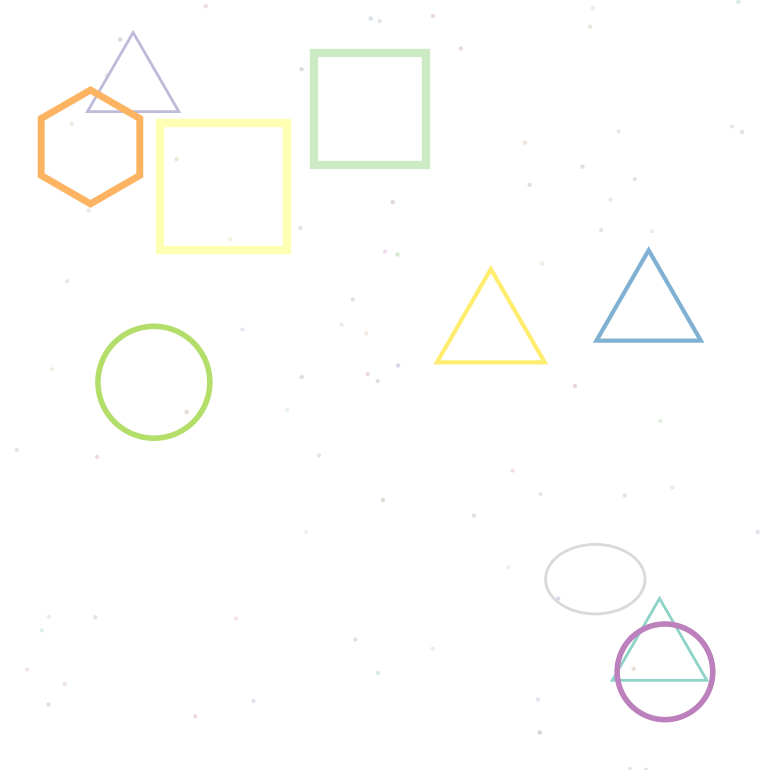[{"shape": "triangle", "thickness": 1, "radius": 0.35, "center": [0.857, 0.152]}, {"shape": "square", "thickness": 3, "radius": 0.41, "center": [0.29, 0.758]}, {"shape": "triangle", "thickness": 1, "radius": 0.34, "center": [0.173, 0.889]}, {"shape": "triangle", "thickness": 1.5, "radius": 0.39, "center": [0.842, 0.597]}, {"shape": "hexagon", "thickness": 2.5, "radius": 0.37, "center": [0.118, 0.809]}, {"shape": "circle", "thickness": 2, "radius": 0.36, "center": [0.2, 0.504]}, {"shape": "oval", "thickness": 1, "radius": 0.32, "center": [0.773, 0.248]}, {"shape": "circle", "thickness": 2, "radius": 0.31, "center": [0.864, 0.128]}, {"shape": "square", "thickness": 3, "radius": 0.36, "center": [0.48, 0.858]}, {"shape": "triangle", "thickness": 1.5, "radius": 0.4, "center": [0.637, 0.57]}]